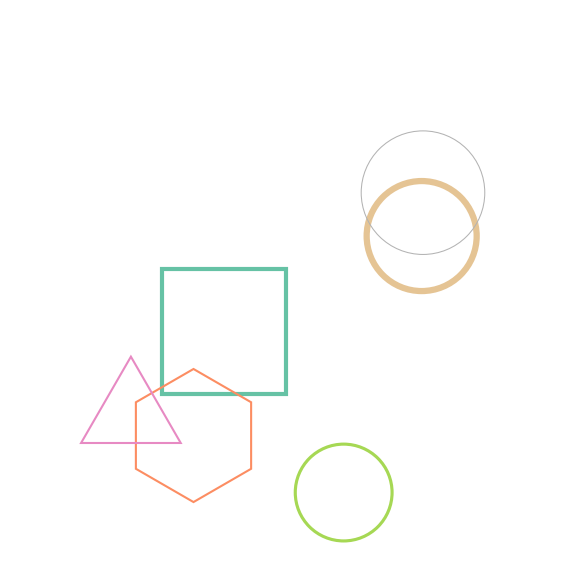[{"shape": "square", "thickness": 2, "radius": 0.54, "center": [0.388, 0.425]}, {"shape": "hexagon", "thickness": 1, "radius": 0.58, "center": [0.335, 0.245]}, {"shape": "triangle", "thickness": 1, "radius": 0.5, "center": [0.227, 0.282]}, {"shape": "circle", "thickness": 1.5, "radius": 0.42, "center": [0.595, 0.146]}, {"shape": "circle", "thickness": 3, "radius": 0.48, "center": [0.73, 0.59]}, {"shape": "circle", "thickness": 0.5, "radius": 0.53, "center": [0.732, 0.666]}]